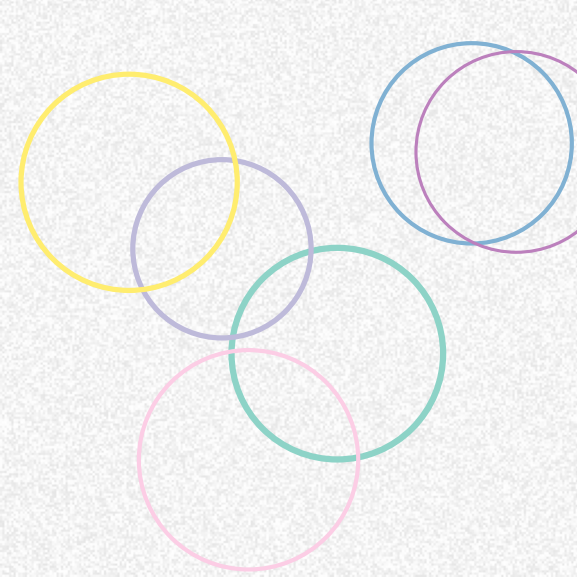[{"shape": "circle", "thickness": 3, "radius": 0.92, "center": [0.584, 0.387]}, {"shape": "circle", "thickness": 2.5, "radius": 0.77, "center": [0.384, 0.568]}, {"shape": "circle", "thickness": 2, "radius": 0.87, "center": [0.817, 0.751]}, {"shape": "circle", "thickness": 2, "radius": 0.95, "center": [0.43, 0.203]}, {"shape": "circle", "thickness": 1.5, "radius": 0.87, "center": [0.894, 0.736]}, {"shape": "circle", "thickness": 2.5, "radius": 0.94, "center": [0.224, 0.683]}]